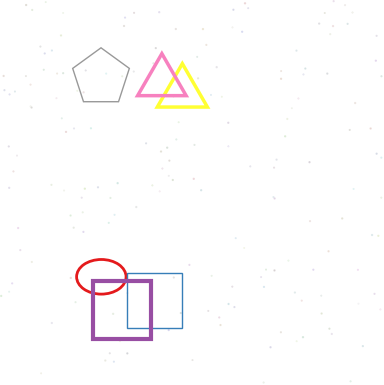[{"shape": "oval", "thickness": 2, "radius": 0.32, "center": [0.263, 0.281]}, {"shape": "square", "thickness": 1, "radius": 0.36, "center": [0.4, 0.219]}, {"shape": "square", "thickness": 3, "radius": 0.37, "center": [0.317, 0.195]}, {"shape": "triangle", "thickness": 2.5, "radius": 0.38, "center": [0.474, 0.76]}, {"shape": "triangle", "thickness": 2.5, "radius": 0.36, "center": [0.42, 0.788]}, {"shape": "pentagon", "thickness": 1, "radius": 0.39, "center": [0.262, 0.798]}]